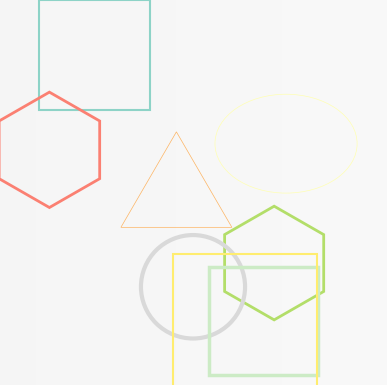[{"shape": "square", "thickness": 1.5, "radius": 0.72, "center": [0.243, 0.857]}, {"shape": "oval", "thickness": 0.5, "radius": 0.92, "center": [0.738, 0.627]}, {"shape": "hexagon", "thickness": 2, "radius": 0.75, "center": [0.127, 0.611]}, {"shape": "triangle", "thickness": 0.5, "radius": 0.83, "center": [0.455, 0.492]}, {"shape": "hexagon", "thickness": 2, "radius": 0.74, "center": [0.707, 0.317]}, {"shape": "circle", "thickness": 3, "radius": 0.67, "center": [0.498, 0.255]}, {"shape": "square", "thickness": 2.5, "radius": 0.7, "center": [0.68, 0.166]}, {"shape": "square", "thickness": 1.5, "radius": 0.93, "center": [0.632, 0.153]}]